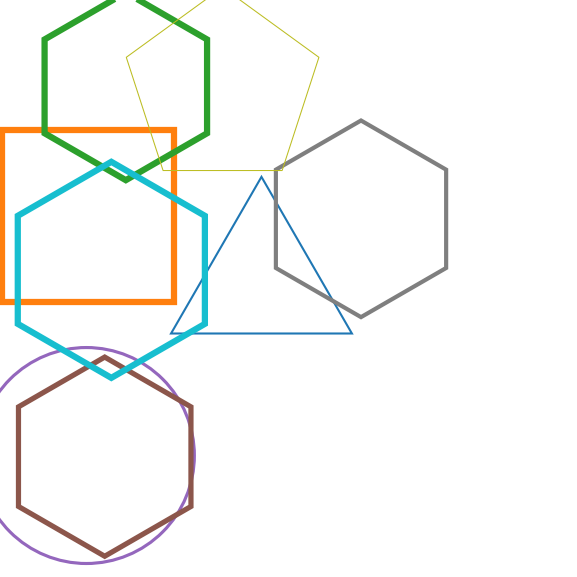[{"shape": "triangle", "thickness": 1, "radius": 0.9, "center": [0.453, 0.512]}, {"shape": "square", "thickness": 3, "radius": 0.74, "center": [0.152, 0.626]}, {"shape": "hexagon", "thickness": 3, "radius": 0.81, "center": [0.218, 0.85]}, {"shape": "circle", "thickness": 1.5, "radius": 0.93, "center": [0.15, 0.21]}, {"shape": "hexagon", "thickness": 2.5, "radius": 0.86, "center": [0.181, 0.208]}, {"shape": "hexagon", "thickness": 2, "radius": 0.85, "center": [0.625, 0.62]}, {"shape": "pentagon", "thickness": 0.5, "radius": 0.88, "center": [0.385, 0.846]}, {"shape": "hexagon", "thickness": 3, "radius": 0.94, "center": [0.193, 0.532]}]